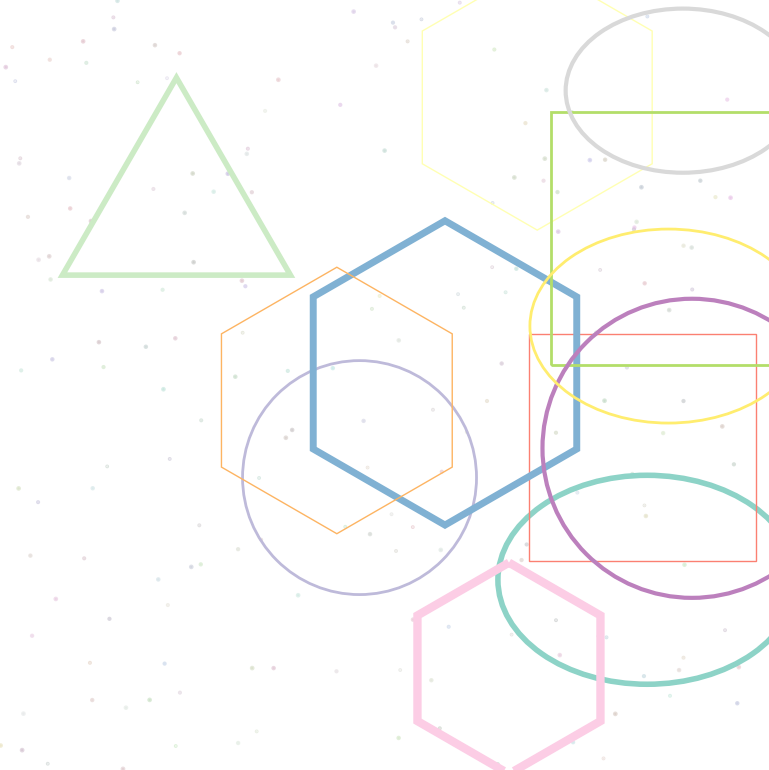[{"shape": "oval", "thickness": 2, "radius": 0.97, "center": [0.84, 0.247]}, {"shape": "hexagon", "thickness": 0.5, "radius": 0.86, "center": [0.698, 0.874]}, {"shape": "circle", "thickness": 1, "radius": 0.76, "center": [0.467, 0.38]}, {"shape": "square", "thickness": 0.5, "radius": 0.74, "center": [0.834, 0.418]}, {"shape": "hexagon", "thickness": 2.5, "radius": 0.99, "center": [0.578, 0.516]}, {"shape": "hexagon", "thickness": 0.5, "radius": 0.87, "center": [0.437, 0.48]}, {"shape": "square", "thickness": 1, "radius": 0.82, "center": [0.879, 0.69]}, {"shape": "hexagon", "thickness": 3, "radius": 0.69, "center": [0.661, 0.132]}, {"shape": "oval", "thickness": 1.5, "radius": 0.76, "center": [0.887, 0.882]}, {"shape": "circle", "thickness": 1.5, "radius": 0.97, "center": [0.899, 0.418]}, {"shape": "triangle", "thickness": 2, "radius": 0.85, "center": [0.229, 0.728]}, {"shape": "oval", "thickness": 1, "radius": 0.9, "center": [0.868, 0.577]}]